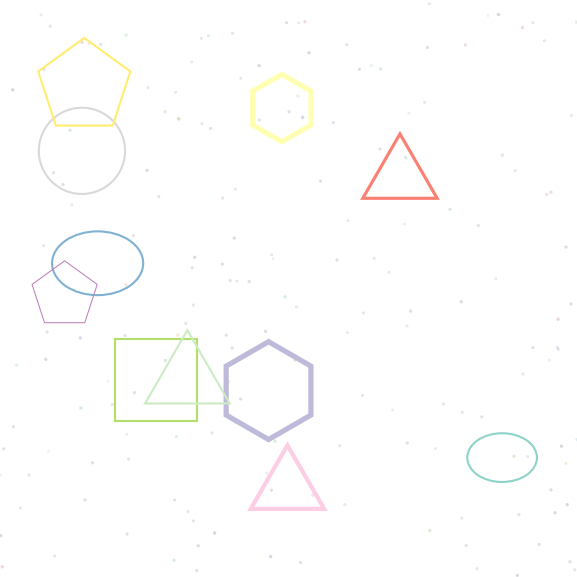[{"shape": "oval", "thickness": 1, "radius": 0.3, "center": [0.869, 0.207]}, {"shape": "hexagon", "thickness": 2.5, "radius": 0.29, "center": [0.488, 0.812]}, {"shape": "hexagon", "thickness": 2.5, "radius": 0.42, "center": [0.465, 0.323]}, {"shape": "triangle", "thickness": 1.5, "radius": 0.37, "center": [0.693, 0.693]}, {"shape": "oval", "thickness": 1, "radius": 0.39, "center": [0.169, 0.543]}, {"shape": "square", "thickness": 1, "radius": 0.35, "center": [0.27, 0.341]}, {"shape": "triangle", "thickness": 2, "radius": 0.37, "center": [0.498, 0.155]}, {"shape": "circle", "thickness": 1, "radius": 0.37, "center": [0.142, 0.738]}, {"shape": "pentagon", "thickness": 0.5, "radius": 0.3, "center": [0.112, 0.488]}, {"shape": "triangle", "thickness": 1, "radius": 0.42, "center": [0.324, 0.343]}, {"shape": "pentagon", "thickness": 1, "radius": 0.42, "center": [0.146, 0.85]}]